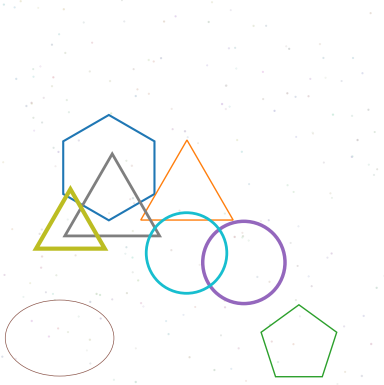[{"shape": "hexagon", "thickness": 1.5, "radius": 0.68, "center": [0.283, 0.565]}, {"shape": "triangle", "thickness": 1, "radius": 0.69, "center": [0.486, 0.498]}, {"shape": "pentagon", "thickness": 1, "radius": 0.52, "center": [0.776, 0.105]}, {"shape": "circle", "thickness": 2.5, "radius": 0.53, "center": [0.633, 0.318]}, {"shape": "oval", "thickness": 0.5, "radius": 0.71, "center": [0.155, 0.122]}, {"shape": "triangle", "thickness": 2, "radius": 0.71, "center": [0.291, 0.458]}, {"shape": "triangle", "thickness": 3, "radius": 0.52, "center": [0.183, 0.406]}, {"shape": "circle", "thickness": 2, "radius": 0.52, "center": [0.484, 0.343]}]